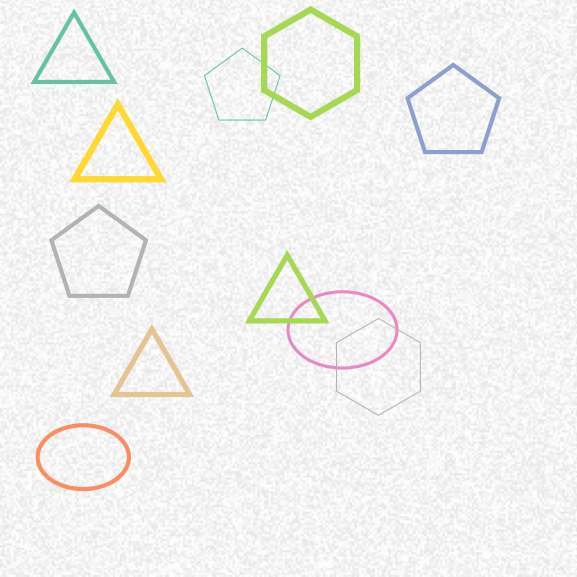[{"shape": "triangle", "thickness": 2, "radius": 0.4, "center": [0.128, 0.897]}, {"shape": "pentagon", "thickness": 0.5, "radius": 0.34, "center": [0.42, 0.847]}, {"shape": "oval", "thickness": 2, "radius": 0.4, "center": [0.144, 0.208]}, {"shape": "pentagon", "thickness": 2, "radius": 0.42, "center": [0.785, 0.803]}, {"shape": "oval", "thickness": 1.5, "radius": 0.47, "center": [0.593, 0.428]}, {"shape": "hexagon", "thickness": 3, "radius": 0.46, "center": [0.538, 0.89]}, {"shape": "triangle", "thickness": 2.5, "radius": 0.38, "center": [0.497, 0.481]}, {"shape": "triangle", "thickness": 3, "radius": 0.43, "center": [0.204, 0.732]}, {"shape": "triangle", "thickness": 2.5, "radius": 0.38, "center": [0.263, 0.354]}, {"shape": "hexagon", "thickness": 0.5, "radius": 0.42, "center": [0.655, 0.364]}, {"shape": "pentagon", "thickness": 2, "radius": 0.43, "center": [0.171, 0.557]}]